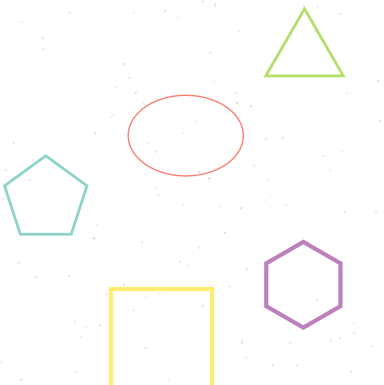[{"shape": "pentagon", "thickness": 2, "radius": 0.56, "center": [0.119, 0.483]}, {"shape": "oval", "thickness": 1, "radius": 0.75, "center": [0.483, 0.648]}, {"shape": "triangle", "thickness": 2, "radius": 0.58, "center": [0.791, 0.861]}, {"shape": "hexagon", "thickness": 3, "radius": 0.56, "center": [0.788, 0.26]}, {"shape": "square", "thickness": 3, "radius": 0.65, "center": [0.419, 0.12]}]